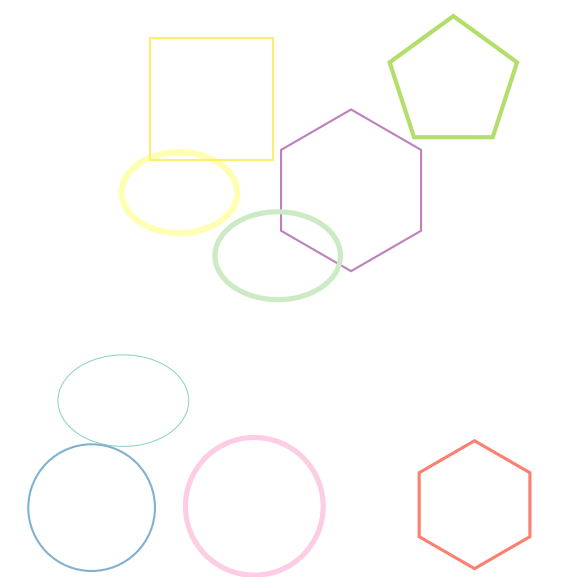[{"shape": "oval", "thickness": 0.5, "radius": 0.57, "center": [0.214, 0.305]}, {"shape": "oval", "thickness": 3, "radius": 0.5, "center": [0.311, 0.666]}, {"shape": "hexagon", "thickness": 1.5, "radius": 0.55, "center": [0.822, 0.125]}, {"shape": "circle", "thickness": 1, "radius": 0.55, "center": [0.159, 0.12]}, {"shape": "pentagon", "thickness": 2, "radius": 0.58, "center": [0.785, 0.855]}, {"shape": "circle", "thickness": 2.5, "radius": 0.6, "center": [0.44, 0.122]}, {"shape": "hexagon", "thickness": 1, "radius": 0.7, "center": [0.608, 0.67]}, {"shape": "oval", "thickness": 2.5, "radius": 0.54, "center": [0.481, 0.556]}, {"shape": "square", "thickness": 1, "radius": 0.53, "center": [0.366, 0.827]}]